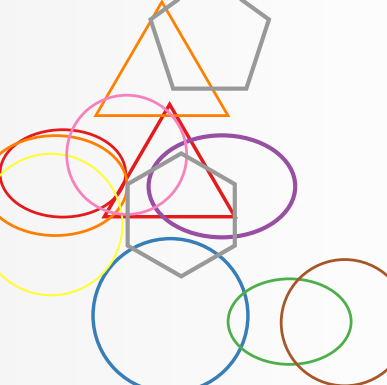[{"shape": "triangle", "thickness": 2.5, "radius": 0.97, "center": [0.438, 0.534]}, {"shape": "oval", "thickness": 2, "radius": 0.81, "center": [0.162, 0.55]}, {"shape": "circle", "thickness": 2.5, "radius": 1.0, "center": [0.44, 0.18]}, {"shape": "oval", "thickness": 2, "radius": 0.79, "center": [0.747, 0.165]}, {"shape": "oval", "thickness": 3, "radius": 0.95, "center": [0.573, 0.516]}, {"shape": "oval", "thickness": 2, "radius": 0.93, "center": [0.143, 0.518]}, {"shape": "triangle", "thickness": 2, "radius": 0.98, "center": [0.418, 0.798]}, {"shape": "circle", "thickness": 1.5, "radius": 0.92, "center": [0.132, 0.417]}, {"shape": "circle", "thickness": 2, "radius": 0.82, "center": [0.89, 0.162]}, {"shape": "circle", "thickness": 2, "radius": 0.77, "center": [0.327, 0.598]}, {"shape": "pentagon", "thickness": 3, "radius": 0.8, "center": [0.541, 0.9]}, {"shape": "hexagon", "thickness": 3, "radius": 0.8, "center": [0.468, 0.442]}]